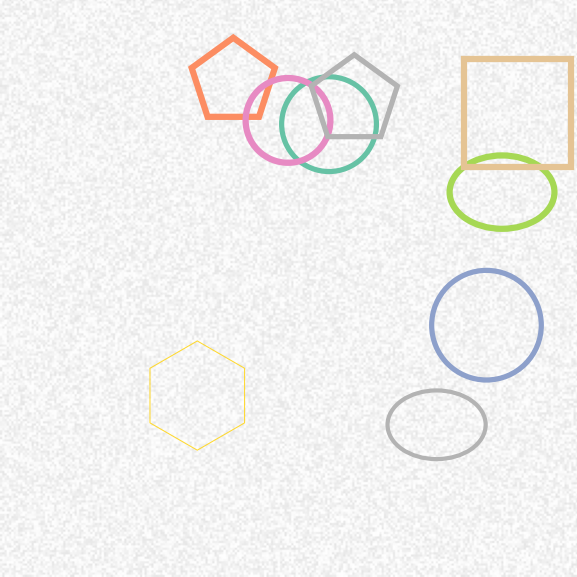[{"shape": "circle", "thickness": 2.5, "radius": 0.41, "center": [0.57, 0.784]}, {"shape": "pentagon", "thickness": 3, "radius": 0.38, "center": [0.404, 0.858]}, {"shape": "circle", "thickness": 2.5, "radius": 0.47, "center": [0.842, 0.436]}, {"shape": "circle", "thickness": 3, "radius": 0.37, "center": [0.499, 0.791]}, {"shape": "oval", "thickness": 3, "radius": 0.45, "center": [0.869, 0.666]}, {"shape": "hexagon", "thickness": 0.5, "radius": 0.47, "center": [0.342, 0.314]}, {"shape": "square", "thickness": 3, "radius": 0.47, "center": [0.896, 0.804]}, {"shape": "pentagon", "thickness": 2.5, "radius": 0.39, "center": [0.613, 0.826]}, {"shape": "oval", "thickness": 2, "radius": 0.42, "center": [0.756, 0.264]}]